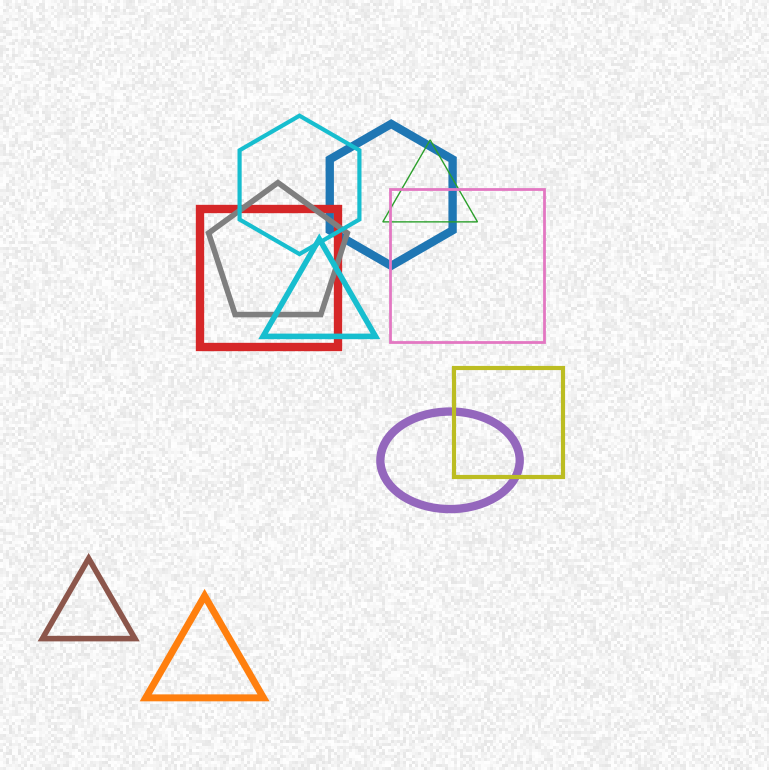[{"shape": "hexagon", "thickness": 3, "radius": 0.46, "center": [0.508, 0.747]}, {"shape": "triangle", "thickness": 2.5, "radius": 0.44, "center": [0.266, 0.138]}, {"shape": "triangle", "thickness": 0.5, "radius": 0.35, "center": [0.559, 0.747]}, {"shape": "square", "thickness": 3, "radius": 0.45, "center": [0.349, 0.638]}, {"shape": "oval", "thickness": 3, "radius": 0.45, "center": [0.584, 0.402]}, {"shape": "triangle", "thickness": 2, "radius": 0.35, "center": [0.115, 0.205]}, {"shape": "square", "thickness": 1, "radius": 0.5, "center": [0.606, 0.655]}, {"shape": "pentagon", "thickness": 2, "radius": 0.47, "center": [0.361, 0.668]}, {"shape": "square", "thickness": 1.5, "radius": 0.35, "center": [0.661, 0.452]}, {"shape": "triangle", "thickness": 2, "radius": 0.42, "center": [0.415, 0.605]}, {"shape": "hexagon", "thickness": 1.5, "radius": 0.45, "center": [0.389, 0.76]}]